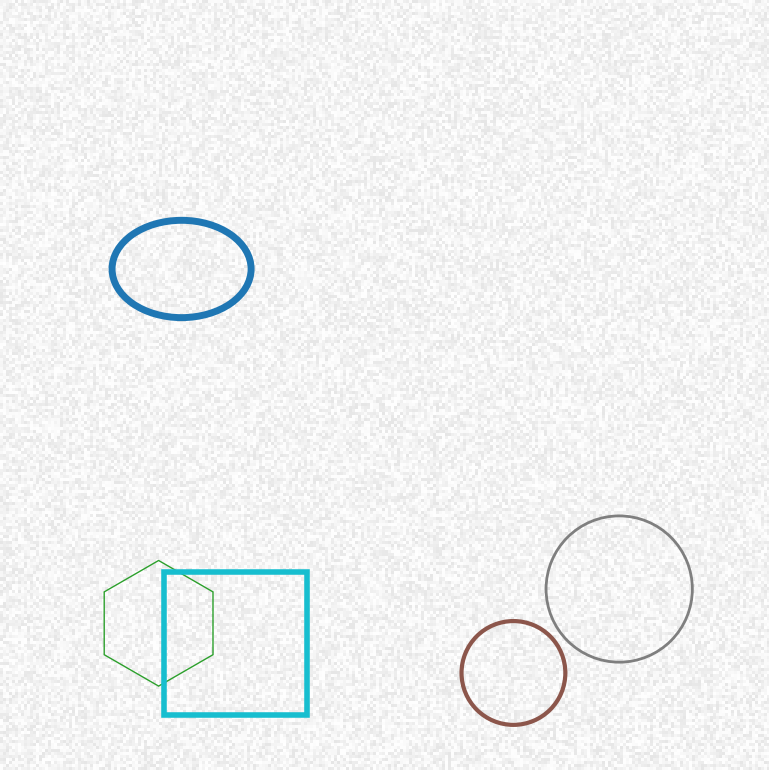[{"shape": "oval", "thickness": 2.5, "radius": 0.45, "center": [0.236, 0.651]}, {"shape": "hexagon", "thickness": 0.5, "radius": 0.41, "center": [0.206, 0.191]}, {"shape": "circle", "thickness": 1.5, "radius": 0.34, "center": [0.667, 0.126]}, {"shape": "circle", "thickness": 1, "radius": 0.47, "center": [0.804, 0.235]}, {"shape": "square", "thickness": 2, "radius": 0.47, "center": [0.306, 0.164]}]